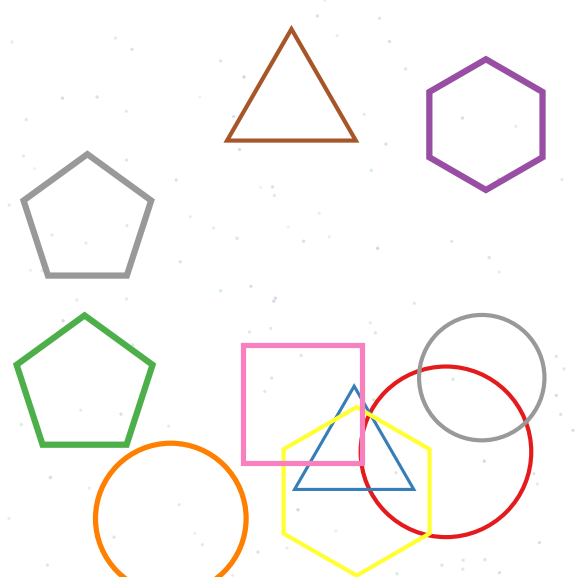[{"shape": "circle", "thickness": 2, "radius": 0.74, "center": [0.772, 0.217]}, {"shape": "triangle", "thickness": 1.5, "radius": 0.6, "center": [0.613, 0.211]}, {"shape": "pentagon", "thickness": 3, "radius": 0.62, "center": [0.146, 0.329]}, {"shape": "hexagon", "thickness": 3, "radius": 0.57, "center": [0.841, 0.783]}, {"shape": "circle", "thickness": 2.5, "radius": 0.65, "center": [0.296, 0.101]}, {"shape": "hexagon", "thickness": 2, "radius": 0.73, "center": [0.617, 0.148]}, {"shape": "triangle", "thickness": 2, "radius": 0.64, "center": [0.505, 0.82]}, {"shape": "square", "thickness": 2.5, "radius": 0.51, "center": [0.524, 0.3]}, {"shape": "pentagon", "thickness": 3, "radius": 0.58, "center": [0.151, 0.616]}, {"shape": "circle", "thickness": 2, "radius": 0.54, "center": [0.834, 0.345]}]